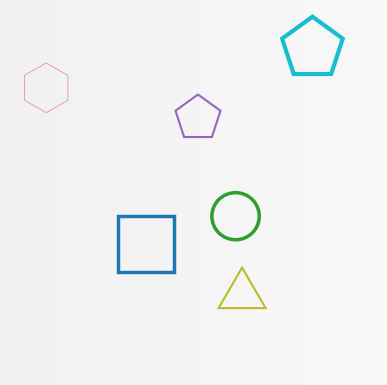[{"shape": "square", "thickness": 2.5, "radius": 0.36, "center": [0.377, 0.367]}, {"shape": "circle", "thickness": 2.5, "radius": 0.31, "center": [0.608, 0.438]}, {"shape": "pentagon", "thickness": 1.5, "radius": 0.31, "center": [0.511, 0.693]}, {"shape": "hexagon", "thickness": 0.5, "radius": 0.32, "center": [0.119, 0.772]}, {"shape": "triangle", "thickness": 1.5, "radius": 0.35, "center": [0.625, 0.235]}, {"shape": "pentagon", "thickness": 3, "radius": 0.41, "center": [0.806, 0.874]}]